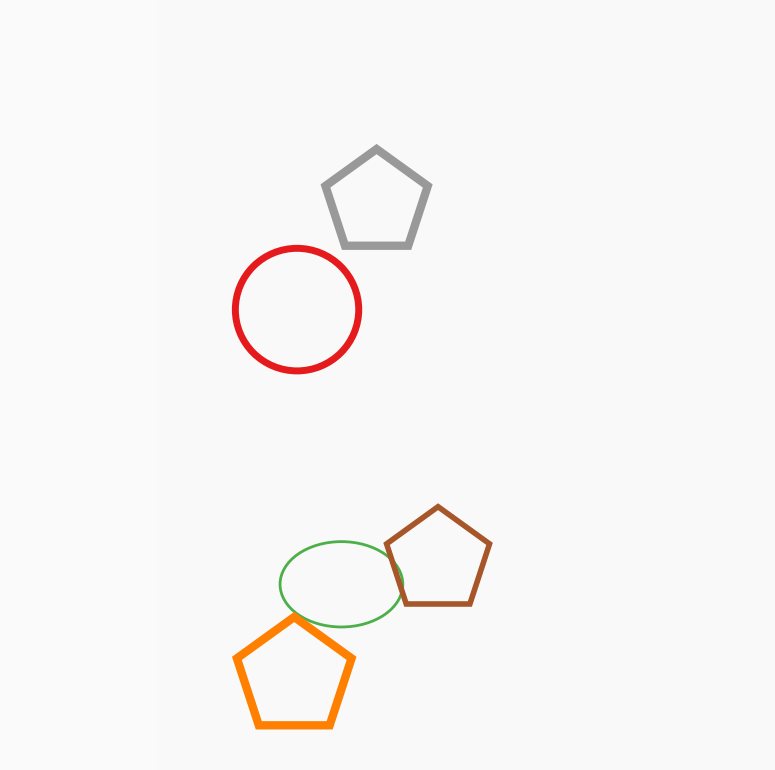[{"shape": "circle", "thickness": 2.5, "radius": 0.4, "center": [0.383, 0.598]}, {"shape": "oval", "thickness": 1, "radius": 0.4, "center": [0.441, 0.241]}, {"shape": "pentagon", "thickness": 3, "radius": 0.39, "center": [0.38, 0.121]}, {"shape": "pentagon", "thickness": 2, "radius": 0.35, "center": [0.565, 0.272]}, {"shape": "pentagon", "thickness": 3, "radius": 0.35, "center": [0.486, 0.737]}]